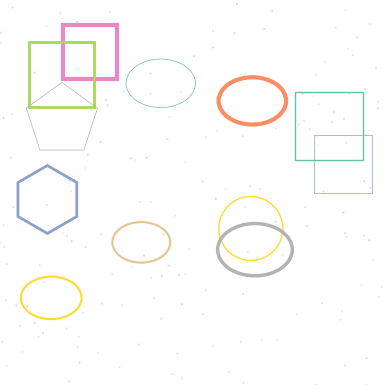[{"shape": "oval", "thickness": 0.5, "radius": 0.45, "center": [0.418, 0.784]}, {"shape": "square", "thickness": 1, "radius": 0.44, "center": [0.855, 0.672]}, {"shape": "oval", "thickness": 3, "radius": 0.44, "center": [0.656, 0.738]}, {"shape": "hexagon", "thickness": 2, "radius": 0.44, "center": [0.123, 0.482]}, {"shape": "square", "thickness": 0.5, "radius": 0.38, "center": [0.89, 0.575]}, {"shape": "square", "thickness": 3, "radius": 0.35, "center": [0.233, 0.865]}, {"shape": "square", "thickness": 2, "radius": 0.42, "center": [0.159, 0.806]}, {"shape": "oval", "thickness": 1.5, "radius": 0.39, "center": [0.133, 0.226]}, {"shape": "circle", "thickness": 1, "radius": 0.42, "center": [0.651, 0.406]}, {"shape": "oval", "thickness": 1.5, "radius": 0.38, "center": [0.367, 0.371]}, {"shape": "oval", "thickness": 2.5, "radius": 0.48, "center": [0.662, 0.352]}, {"shape": "pentagon", "thickness": 0.5, "radius": 0.49, "center": [0.161, 0.689]}]